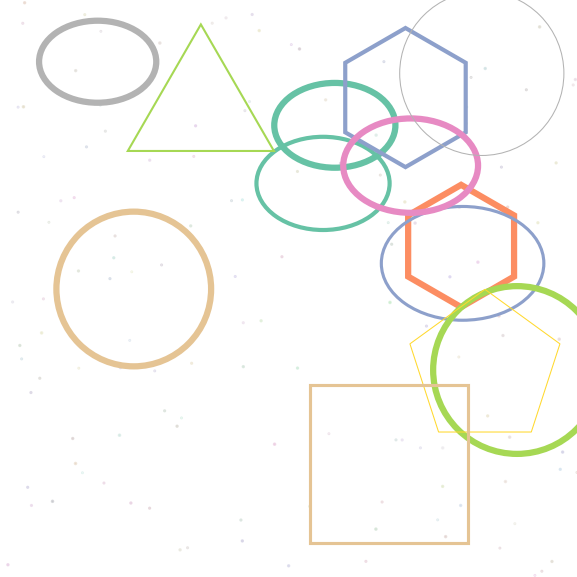[{"shape": "oval", "thickness": 2, "radius": 0.58, "center": [0.559, 0.682]}, {"shape": "oval", "thickness": 3, "radius": 0.52, "center": [0.58, 0.782]}, {"shape": "hexagon", "thickness": 3, "radius": 0.53, "center": [0.798, 0.573]}, {"shape": "hexagon", "thickness": 2, "radius": 0.6, "center": [0.702, 0.83]}, {"shape": "oval", "thickness": 1.5, "radius": 0.7, "center": [0.801, 0.543]}, {"shape": "oval", "thickness": 3, "radius": 0.58, "center": [0.711, 0.712]}, {"shape": "triangle", "thickness": 1, "radius": 0.73, "center": [0.348, 0.811]}, {"shape": "circle", "thickness": 3, "radius": 0.73, "center": [0.895, 0.358]}, {"shape": "pentagon", "thickness": 0.5, "radius": 0.68, "center": [0.84, 0.362]}, {"shape": "circle", "thickness": 3, "radius": 0.67, "center": [0.232, 0.499]}, {"shape": "square", "thickness": 1.5, "radius": 0.68, "center": [0.673, 0.196]}, {"shape": "circle", "thickness": 0.5, "radius": 0.71, "center": [0.834, 0.872]}, {"shape": "oval", "thickness": 3, "radius": 0.51, "center": [0.169, 0.892]}]